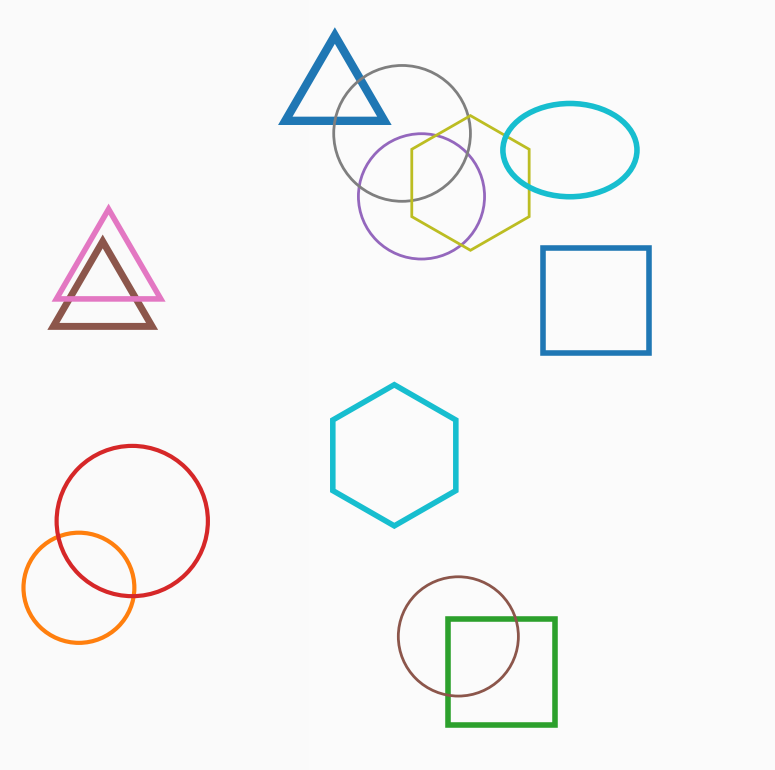[{"shape": "square", "thickness": 2, "radius": 0.34, "center": [0.769, 0.61]}, {"shape": "triangle", "thickness": 3, "radius": 0.37, "center": [0.432, 0.88]}, {"shape": "circle", "thickness": 1.5, "radius": 0.36, "center": [0.102, 0.237]}, {"shape": "square", "thickness": 2, "radius": 0.35, "center": [0.647, 0.127]}, {"shape": "circle", "thickness": 1.5, "radius": 0.49, "center": [0.171, 0.323]}, {"shape": "circle", "thickness": 1, "radius": 0.41, "center": [0.544, 0.745]}, {"shape": "triangle", "thickness": 2.5, "radius": 0.37, "center": [0.133, 0.613]}, {"shape": "circle", "thickness": 1, "radius": 0.39, "center": [0.591, 0.173]}, {"shape": "triangle", "thickness": 2, "radius": 0.39, "center": [0.14, 0.651]}, {"shape": "circle", "thickness": 1, "radius": 0.44, "center": [0.519, 0.827]}, {"shape": "hexagon", "thickness": 1, "radius": 0.44, "center": [0.607, 0.762]}, {"shape": "oval", "thickness": 2, "radius": 0.43, "center": [0.735, 0.805]}, {"shape": "hexagon", "thickness": 2, "radius": 0.46, "center": [0.509, 0.409]}]